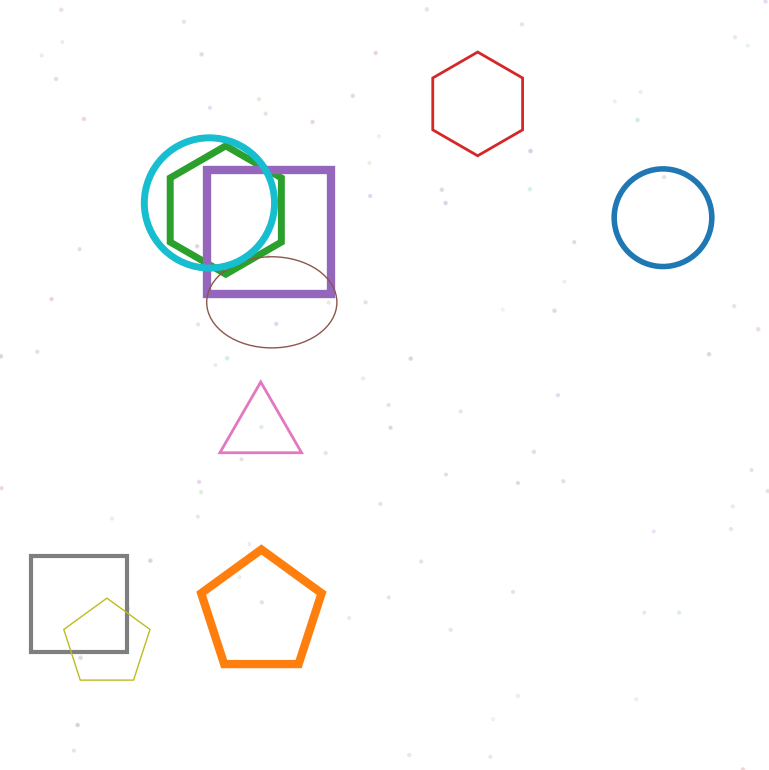[{"shape": "circle", "thickness": 2, "radius": 0.32, "center": [0.861, 0.717]}, {"shape": "pentagon", "thickness": 3, "radius": 0.41, "center": [0.339, 0.204]}, {"shape": "hexagon", "thickness": 2.5, "radius": 0.42, "center": [0.293, 0.727]}, {"shape": "hexagon", "thickness": 1, "radius": 0.34, "center": [0.62, 0.865]}, {"shape": "square", "thickness": 3, "radius": 0.4, "center": [0.349, 0.699]}, {"shape": "oval", "thickness": 0.5, "radius": 0.42, "center": [0.353, 0.607]}, {"shape": "triangle", "thickness": 1, "radius": 0.31, "center": [0.339, 0.443]}, {"shape": "square", "thickness": 1.5, "radius": 0.31, "center": [0.103, 0.216]}, {"shape": "pentagon", "thickness": 0.5, "radius": 0.29, "center": [0.139, 0.164]}, {"shape": "circle", "thickness": 2.5, "radius": 0.42, "center": [0.272, 0.736]}]